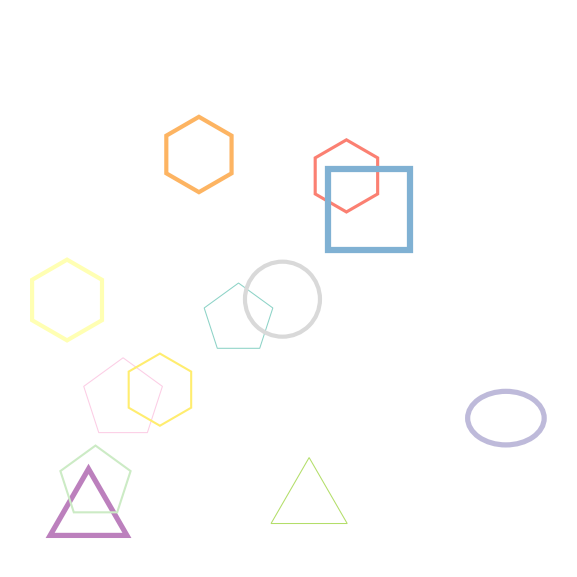[{"shape": "pentagon", "thickness": 0.5, "radius": 0.31, "center": [0.413, 0.447]}, {"shape": "hexagon", "thickness": 2, "radius": 0.35, "center": [0.116, 0.48]}, {"shape": "oval", "thickness": 2.5, "radius": 0.33, "center": [0.876, 0.275]}, {"shape": "hexagon", "thickness": 1.5, "radius": 0.31, "center": [0.6, 0.695]}, {"shape": "square", "thickness": 3, "radius": 0.35, "center": [0.639, 0.636]}, {"shape": "hexagon", "thickness": 2, "radius": 0.33, "center": [0.344, 0.732]}, {"shape": "triangle", "thickness": 0.5, "radius": 0.38, "center": [0.535, 0.131]}, {"shape": "pentagon", "thickness": 0.5, "radius": 0.36, "center": [0.213, 0.308]}, {"shape": "circle", "thickness": 2, "radius": 0.32, "center": [0.489, 0.481]}, {"shape": "triangle", "thickness": 2.5, "radius": 0.38, "center": [0.153, 0.11]}, {"shape": "pentagon", "thickness": 1, "radius": 0.32, "center": [0.165, 0.164]}, {"shape": "hexagon", "thickness": 1, "radius": 0.31, "center": [0.277, 0.324]}]